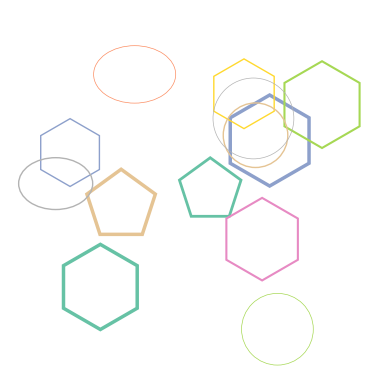[{"shape": "hexagon", "thickness": 2.5, "radius": 0.55, "center": [0.261, 0.255]}, {"shape": "pentagon", "thickness": 2, "radius": 0.42, "center": [0.546, 0.506]}, {"shape": "oval", "thickness": 0.5, "radius": 0.53, "center": [0.35, 0.807]}, {"shape": "hexagon", "thickness": 2.5, "radius": 0.59, "center": [0.7, 0.635]}, {"shape": "hexagon", "thickness": 1, "radius": 0.44, "center": [0.182, 0.604]}, {"shape": "hexagon", "thickness": 1.5, "radius": 0.54, "center": [0.681, 0.379]}, {"shape": "hexagon", "thickness": 1.5, "radius": 0.56, "center": [0.836, 0.728]}, {"shape": "circle", "thickness": 0.5, "radius": 0.47, "center": [0.721, 0.145]}, {"shape": "hexagon", "thickness": 1, "radius": 0.45, "center": [0.634, 0.756]}, {"shape": "circle", "thickness": 1, "radius": 0.42, "center": [0.664, 0.649]}, {"shape": "pentagon", "thickness": 2.5, "radius": 0.47, "center": [0.315, 0.467]}, {"shape": "oval", "thickness": 1, "radius": 0.48, "center": [0.145, 0.523]}, {"shape": "circle", "thickness": 0.5, "radius": 0.52, "center": [0.658, 0.692]}]